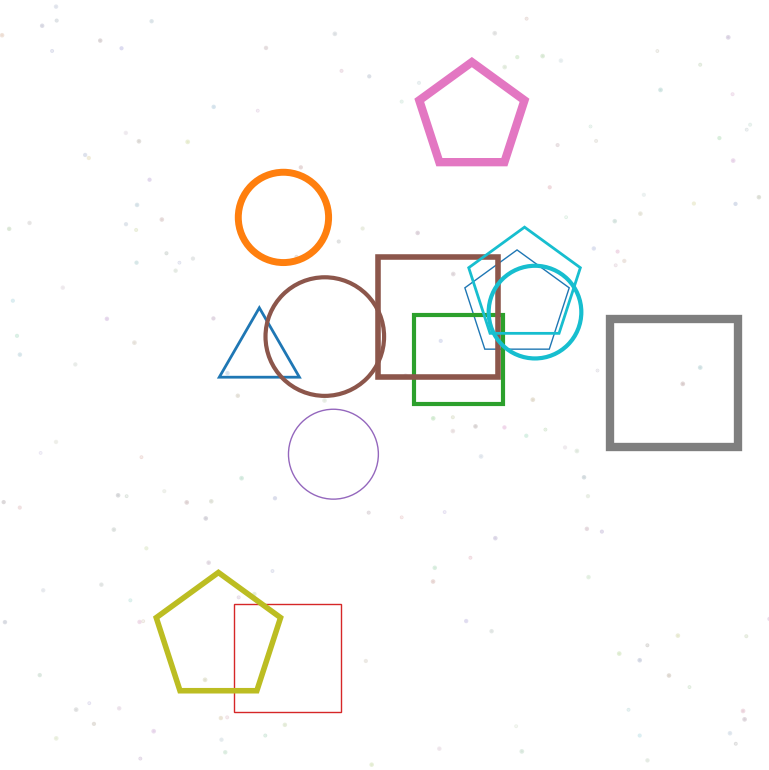[{"shape": "pentagon", "thickness": 0.5, "radius": 0.36, "center": [0.671, 0.604]}, {"shape": "triangle", "thickness": 1, "radius": 0.3, "center": [0.337, 0.54]}, {"shape": "circle", "thickness": 2.5, "radius": 0.29, "center": [0.368, 0.718]}, {"shape": "square", "thickness": 1.5, "radius": 0.29, "center": [0.595, 0.533]}, {"shape": "square", "thickness": 0.5, "radius": 0.35, "center": [0.374, 0.146]}, {"shape": "circle", "thickness": 0.5, "radius": 0.29, "center": [0.433, 0.41]}, {"shape": "circle", "thickness": 1.5, "radius": 0.39, "center": [0.422, 0.563]}, {"shape": "square", "thickness": 2, "radius": 0.39, "center": [0.569, 0.589]}, {"shape": "pentagon", "thickness": 3, "radius": 0.36, "center": [0.613, 0.848]}, {"shape": "square", "thickness": 3, "radius": 0.42, "center": [0.875, 0.503]}, {"shape": "pentagon", "thickness": 2, "radius": 0.42, "center": [0.284, 0.172]}, {"shape": "pentagon", "thickness": 1, "radius": 0.38, "center": [0.681, 0.629]}, {"shape": "circle", "thickness": 1.5, "radius": 0.3, "center": [0.695, 0.595]}]